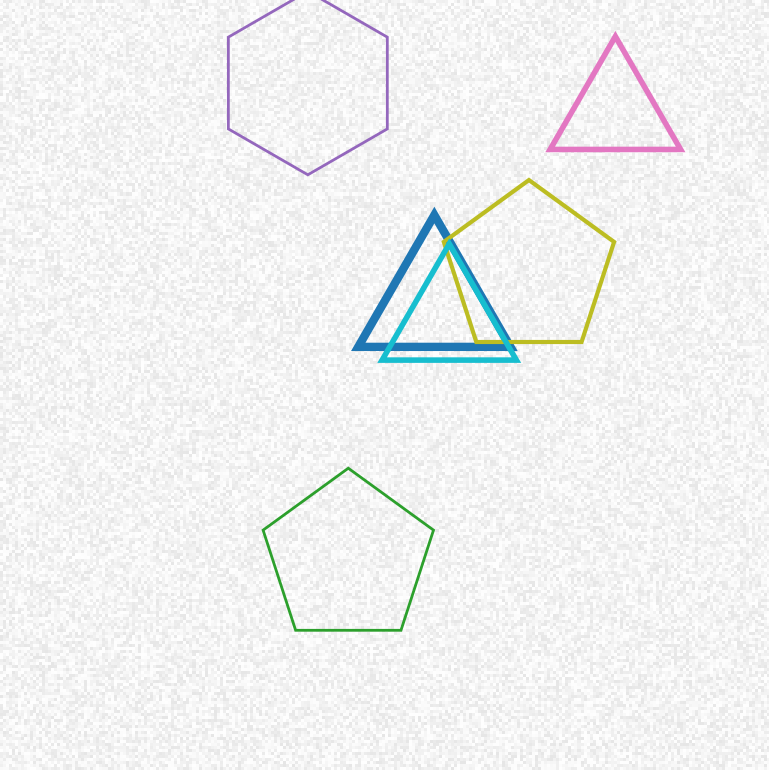[{"shape": "triangle", "thickness": 3, "radius": 0.57, "center": [0.564, 0.607]}, {"shape": "pentagon", "thickness": 1, "radius": 0.58, "center": [0.452, 0.276]}, {"shape": "hexagon", "thickness": 1, "radius": 0.6, "center": [0.4, 0.892]}, {"shape": "triangle", "thickness": 2, "radius": 0.49, "center": [0.799, 0.855]}, {"shape": "pentagon", "thickness": 1.5, "radius": 0.58, "center": [0.687, 0.65]}, {"shape": "triangle", "thickness": 2, "radius": 0.5, "center": [0.583, 0.583]}]